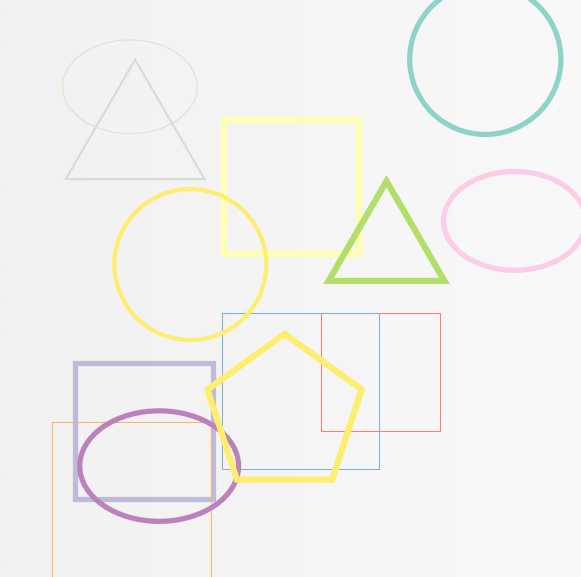[{"shape": "circle", "thickness": 2.5, "radius": 0.65, "center": [0.835, 0.896]}, {"shape": "square", "thickness": 3, "radius": 0.58, "center": [0.502, 0.676]}, {"shape": "square", "thickness": 2.5, "radius": 0.59, "center": [0.248, 0.253]}, {"shape": "square", "thickness": 0.5, "radius": 0.51, "center": [0.655, 0.355]}, {"shape": "square", "thickness": 0.5, "radius": 0.68, "center": [0.517, 0.322]}, {"shape": "square", "thickness": 0.5, "radius": 0.68, "center": [0.226, 0.131]}, {"shape": "triangle", "thickness": 3, "radius": 0.58, "center": [0.665, 0.57]}, {"shape": "oval", "thickness": 2.5, "radius": 0.61, "center": [0.885, 0.617]}, {"shape": "triangle", "thickness": 1, "radius": 0.69, "center": [0.232, 0.758]}, {"shape": "oval", "thickness": 2.5, "radius": 0.68, "center": [0.274, 0.192]}, {"shape": "oval", "thickness": 0.5, "radius": 0.58, "center": [0.224, 0.849]}, {"shape": "pentagon", "thickness": 3, "radius": 0.7, "center": [0.49, 0.282]}, {"shape": "circle", "thickness": 2, "radius": 0.65, "center": [0.327, 0.541]}]